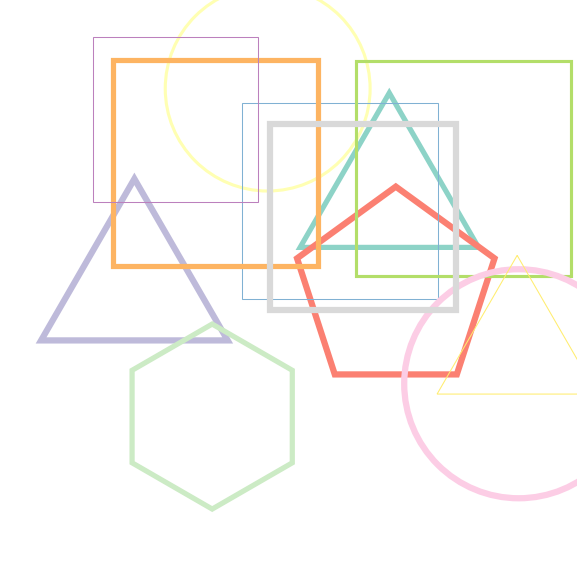[{"shape": "triangle", "thickness": 2.5, "radius": 0.89, "center": [0.674, 0.66]}, {"shape": "circle", "thickness": 1.5, "radius": 0.89, "center": [0.464, 0.846]}, {"shape": "triangle", "thickness": 3, "radius": 0.93, "center": [0.233, 0.503]}, {"shape": "pentagon", "thickness": 3, "radius": 0.9, "center": [0.685, 0.496]}, {"shape": "square", "thickness": 0.5, "radius": 0.85, "center": [0.589, 0.652]}, {"shape": "square", "thickness": 2.5, "radius": 0.89, "center": [0.373, 0.717]}, {"shape": "square", "thickness": 1.5, "radius": 0.93, "center": [0.803, 0.707]}, {"shape": "circle", "thickness": 3, "radius": 0.99, "center": [0.898, 0.335]}, {"shape": "square", "thickness": 3, "radius": 0.81, "center": [0.628, 0.623]}, {"shape": "square", "thickness": 0.5, "radius": 0.71, "center": [0.304, 0.792]}, {"shape": "hexagon", "thickness": 2.5, "radius": 0.8, "center": [0.367, 0.278]}, {"shape": "triangle", "thickness": 0.5, "radius": 0.8, "center": [0.896, 0.397]}]